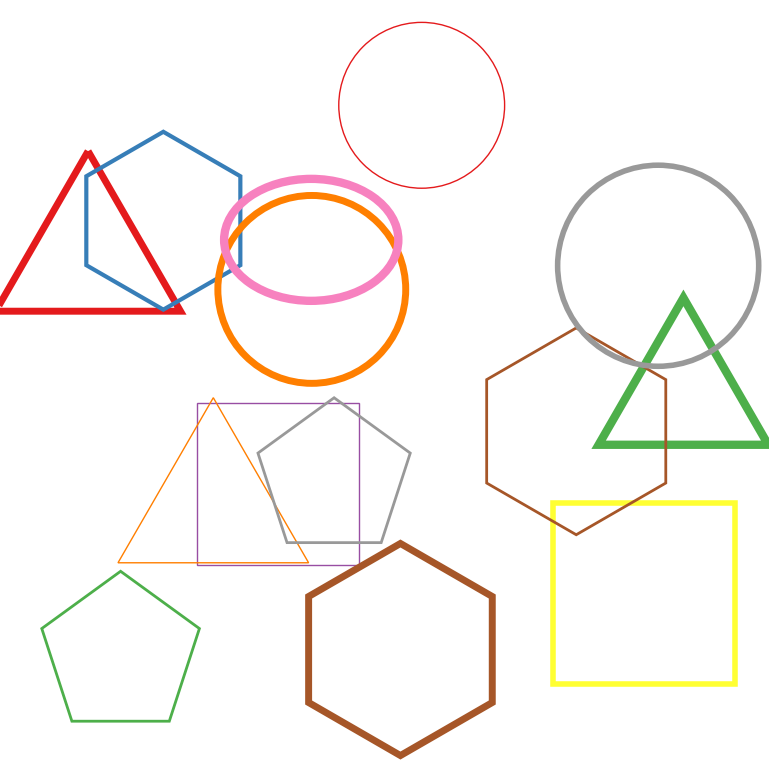[{"shape": "triangle", "thickness": 2.5, "radius": 0.69, "center": [0.114, 0.665]}, {"shape": "circle", "thickness": 0.5, "radius": 0.54, "center": [0.548, 0.863]}, {"shape": "hexagon", "thickness": 1.5, "radius": 0.58, "center": [0.212, 0.713]}, {"shape": "triangle", "thickness": 3, "radius": 0.64, "center": [0.888, 0.486]}, {"shape": "pentagon", "thickness": 1, "radius": 0.54, "center": [0.157, 0.15]}, {"shape": "square", "thickness": 0.5, "radius": 0.53, "center": [0.362, 0.371]}, {"shape": "triangle", "thickness": 0.5, "radius": 0.71, "center": [0.277, 0.341]}, {"shape": "circle", "thickness": 2.5, "radius": 0.61, "center": [0.405, 0.624]}, {"shape": "square", "thickness": 2, "radius": 0.59, "center": [0.836, 0.229]}, {"shape": "hexagon", "thickness": 1, "radius": 0.67, "center": [0.748, 0.44]}, {"shape": "hexagon", "thickness": 2.5, "radius": 0.69, "center": [0.52, 0.156]}, {"shape": "oval", "thickness": 3, "radius": 0.57, "center": [0.404, 0.689]}, {"shape": "pentagon", "thickness": 1, "radius": 0.52, "center": [0.434, 0.379]}, {"shape": "circle", "thickness": 2, "radius": 0.65, "center": [0.855, 0.655]}]